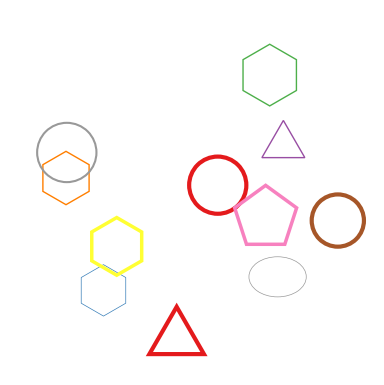[{"shape": "triangle", "thickness": 3, "radius": 0.41, "center": [0.459, 0.121]}, {"shape": "circle", "thickness": 3, "radius": 0.37, "center": [0.566, 0.519]}, {"shape": "hexagon", "thickness": 0.5, "radius": 0.33, "center": [0.269, 0.246]}, {"shape": "hexagon", "thickness": 1, "radius": 0.4, "center": [0.701, 0.805]}, {"shape": "triangle", "thickness": 1, "radius": 0.32, "center": [0.736, 0.623]}, {"shape": "hexagon", "thickness": 1, "radius": 0.35, "center": [0.171, 0.538]}, {"shape": "hexagon", "thickness": 2.5, "radius": 0.37, "center": [0.303, 0.36]}, {"shape": "circle", "thickness": 3, "radius": 0.34, "center": [0.877, 0.427]}, {"shape": "pentagon", "thickness": 2.5, "radius": 0.42, "center": [0.69, 0.434]}, {"shape": "circle", "thickness": 1.5, "radius": 0.39, "center": [0.173, 0.604]}, {"shape": "oval", "thickness": 0.5, "radius": 0.37, "center": [0.721, 0.281]}]